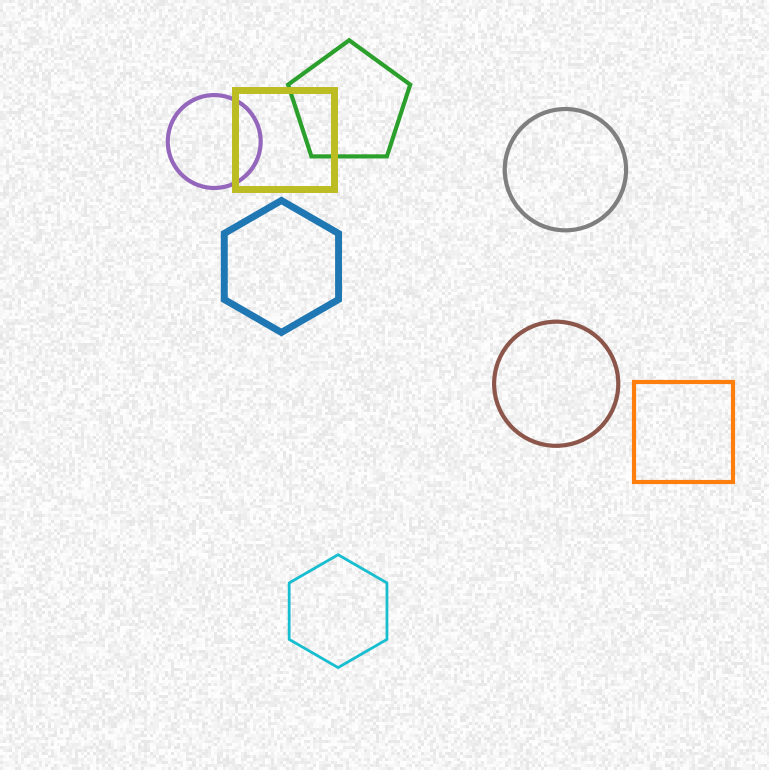[{"shape": "hexagon", "thickness": 2.5, "radius": 0.43, "center": [0.365, 0.654]}, {"shape": "square", "thickness": 1.5, "radius": 0.32, "center": [0.888, 0.439]}, {"shape": "pentagon", "thickness": 1.5, "radius": 0.42, "center": [0.453, 0.864]}, {"shape": "circle", "thickness": 1.5, "radius": 0.3, "center": [0.278, 0.816]}, {"shape": "circle", "thickness": 1.5, "radius": 0.4, "center": [0.722, 0.502]}, {"shape": "circle", "thickness": 1.5, "radius": 0.39, "center": [0.734, 0.78]}, {"shape": "square", "thickness": 2.5, "radius": 0.32, "center": [0.369, 0.819]}, {"shape": "hexagon", "thickness": 1, "radius": 0.37, "center": [0.439, 0.206]}]